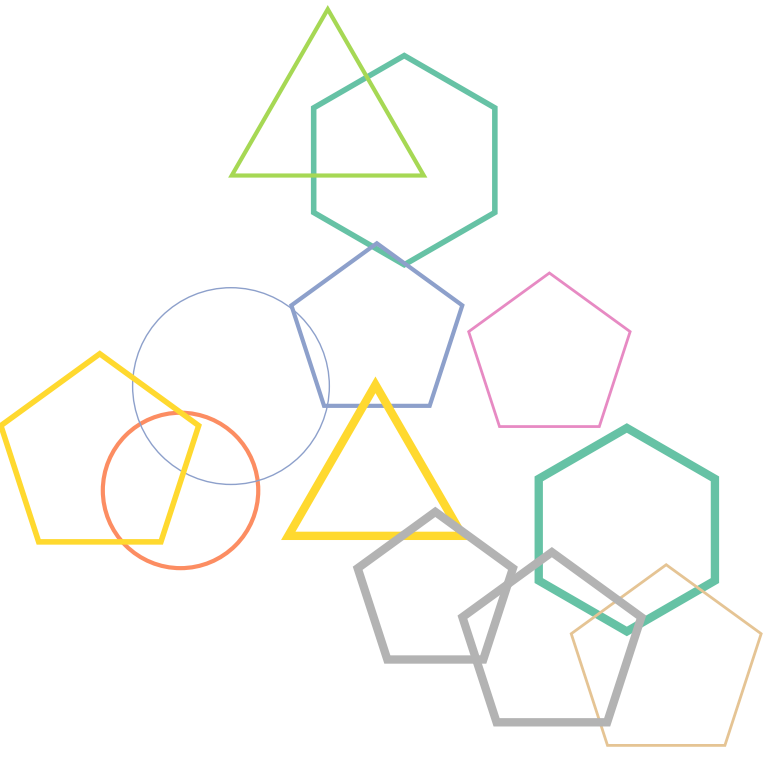[{"shape": "hexagon", "thickness": 3, "radius": 0.66, "center": [0.814, 0.312]}, {"shape": "hexagon", "thickness": 2, "radius": 0.68, "center": [0.525, 0.792]}, {"shape": "circle", "thickness": 1.5, "radius": 0.5, "center": [0.234, 0.363]}, {"shape": "circle", "thickness": 0.5, "radius": 0.64, "center": [0.3, 0.499]}, {"shape": "pentagon", "thickness": 1.5, "radius": 0.58, "center": [0.489, 0.567]}, {"shape": "pentagon", "thickness": 1, "radius": 0.55, "center": [0.714, 0.535]}, {"shape": "triangle", "thickness": 1.5, "radius": 0.72, "center": [0.426, 0.844]}, {"shape": "pentagon", "thickness": 2, "radius": 0.68, "center": [0.13, 0.406]}, {"shape": "triangle", "thickness": 3, "radius": 0.65, "center": [0.488, 0.369]}, {"shape": "pentagon", "thickness": 1, "radius": 0.65, "center": [0.865, 0.137]}, {"shape": "pentagon", "thickness": 3, "radius": 0.53, "center": [0.565, 0.229]}, {"shape": "pentagon", "thickness": 3, "radius": 0.61, "center": [0.717, 0.161]}]